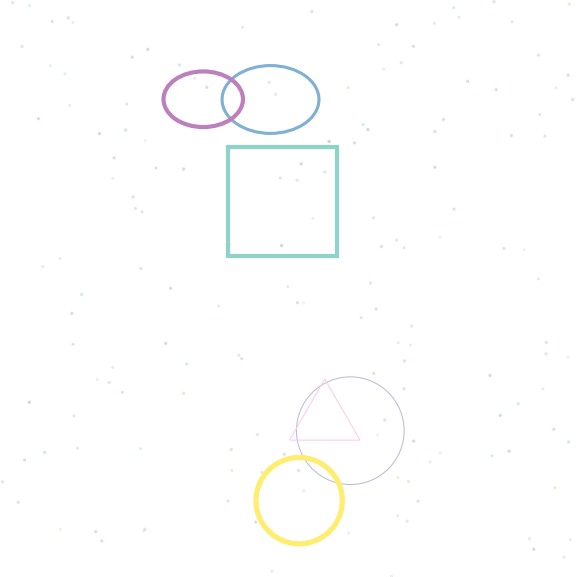[{"shape": "square", "thickness": 2, "radius": 0.47, "center": [0.489, 0.65]}, {"shape": "circle", "thickness": 0.5, "radius": 0.47, "center": [0.607, 0.253]}, {"shape": "oval", "thickness": 1.5, "radius": 0.42, "center": [0.468, 0.827]}, {"shape": "triangle", "thickness": 0.5, "radius": 0.35, "center": [0.562, 0.272]}, {"shape": "oval", "thickness": 2, "radius": 0.34, "center": [0.352, 0.827]}, {"shape": "circle", "thickness": 2.5, "radius": 0.37, "center": [0.518, 0.132]}]